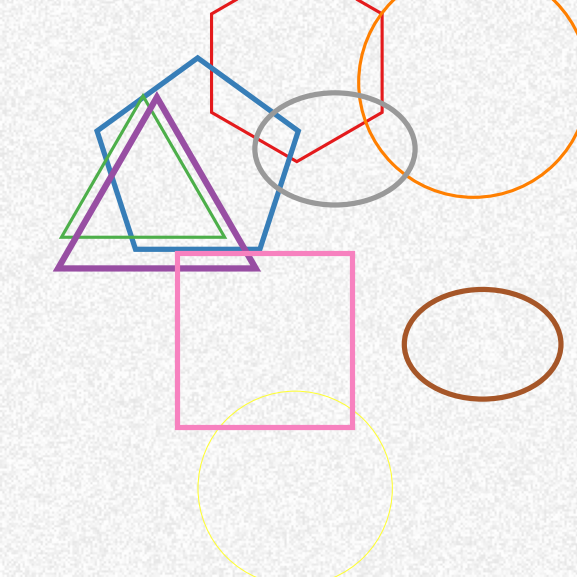[{"shape": "hexagon", "thickness": 1.5, "radius": 0.85, "center": [0.514, 0.89]}, {"shape": "pentagon", "thickness": 2.5, "radius": 0.92, "center": [0.342, 0.716]}, {"shape": "triangle", "thickness": 1.5, "radius": 0.82, "center": [0.248, 0.67]}, {"shape": "triangle", "thickness": 3, "radius": 0.99, "center": [0.272, 0.633]}, {"shape": "circle", "thickness": 1.5, "radius": 0.99, "center": [0.82, 0.856]}, {"shape": "circle", "thickness": 0.5, "radius": 0.84, "center": [0.511, 0.154]}, {"shape": "oval", "thickness": 2.5, "radius": 0.68, "center": [0.836, 0.403]}, {"shape": "square", "thickness": 2.5, "radius": 0.76, "center": [0.457, 0.41]}, {"shape": "oval", "thickness": 2.5, "radius": 0.69, "center": [0.58, 0.741]}]